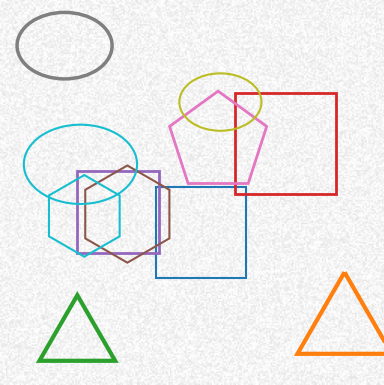[{"shape": "square", "thickness": 1.5, "radius": 0.59, "center": [0.522, 0.396]}, {"shape": "triangle", "thickness": 3, "radius": 0.71, "center": [0.895, 0.152]}, {"shape": "triangle", "thickness": 3, "radius": 0.57, "center": [0.201, 0.12]}, {"shape": "square", "thickness": 2, "radius": 0.66, "center": [0.742, 0.627]}, {"shape": "square", "thickness": 2, "radius": 0.53, "center": [0.307, 0.449]}, {"shape": "hexagon", "thickness": 1.5, "radius": 0.63, "center": [0.331, 0.444]}, {"shape": "pentagon", "thickness": 2, "radius": 0.66, "center": [0.567, 0.631]}, {"shape": "oval", "thickness": 2.5, "radius": 0.62, "center": [0.168, 0.881]}, {"shape": "oval", "thickness": 1.5, "radius": 0.53, "center": [0.572, 0.735]}, {"shape": "hexagon", "thickness": 1.5, "radius": 0.53, "center": [0.219, 0.439]}, {"shape": "oval", "thickness": 1.5, "radius": 0.74, "center": [0.209, 0.573]}]